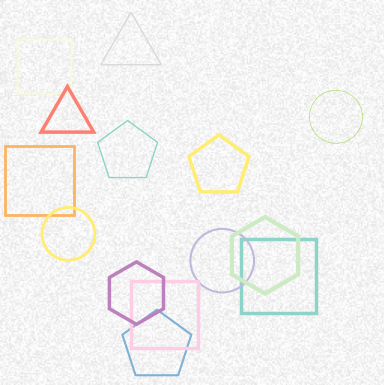[{"shape": "square", "thickness": 2.5, "radius": 0.48, "center": [0.723, 0.283]}, {"shape": "pentagon", "thickness": 1, "radius": 0.41, "center": [0.331, 0.605]}, {"shape": "square", "thickness": 1, "radius": 0.35, "center": [0.115, 0.828]}, {"shape": "circle", "thickness": 1.5, "radius": 0.41, "center": [0.577, 0.323]}, {"shape": "triangle", "thickness": 2.5, "radius": 0.39, "center": [0.175, 0.696]}, {"shape": "pentagon", "thickness": 1.5, "radius": 0.47, "center": [0.407, 0.102]}, {"shape": "square", "thickness": 2, "radius": 0.45, "center": [0.103, 0.531]}, {"shape": "circle", "thickness": 0.5, "radius": 0.34, "center": [0.873, 0.697]}, {"shape": "square", "thickness": 2.5, "radius": 0.43, "center": [0.428, 0.184]}, {"shape": "triangle", "thickness": 1, "radius": 0.45, "center": [0.341, 0.877]}, {"shape": "hexagon", "thickness": 2.5, "radius": 0.41, "center": [0.354, 0.239]}, {"shape": "hexagon", "thickness": 3, "radius": 0.5, "center": [0.688, 0.337]}, {"shape": "pentagon", "thickness": 2.5, "radius": 0.41, "center": [0.569, 0.568]}, {"shape": "circle", "thickness": 2, "radius": 0.34, "center": [0.178, 0.393]}]